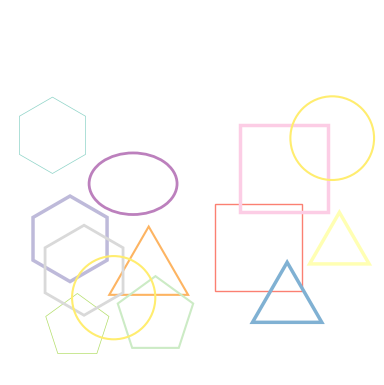[{"shape": "hexagon", "thickness": 0.5, "radius": 0.5, "center": [0.136, 0.649]}, {"shape": "triangle", "thickness": 2.5, "radius": 0.45, "center": [0.882, 0.359]}, {"shape": "hexagon", "thickness": 2.5, "radius": 0.56, "center": [0.182, 0.38]}, {"shape": "square", "thickness": 1, "radius": 0.56, "center": [0.671, 0.357]}, {"shape": "triangle", "thickness": 2.5, "radius": 0.52, "center": [0.746, 0.215]}, {"shape": "triangle", "thickness": 1.5, "radius": 0.59, "center": [0.386, 0.293]}, {"shape": "pentagon", "thickness": 0.5, "radius": 0.43, "center": [0.201, 0.151]}, {"shape": "square", "thickness": 2.5, "radius": 0.57, "center": [0.738, 0.563]}, {"shape": "hexagon", "thickness": 2, "radius": 0.58, "center": [0.218, 0.298]}, {"shape": "oval", "thickness": 2, "radius": 0.57, "center": [0.346, 0.523]}, {"shape": "pentagon", "thickness": 1.5, "radius": 0.51, "center": [0.404, 0.18]}, {"shape": "circle", "thickness": 1.5, "radius": 0.54, "center": [0.863, 0.641]}, {"shape": "circle", "thickness": 1.5, "radius": 0.54, "center": [0.295, 0.227]}]